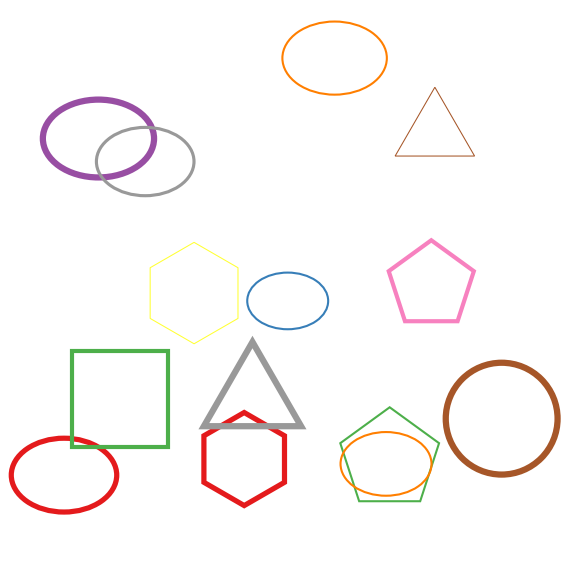[{"shape": "hexagon", "thickness": 2.5, "radius": 0.4, "center": [0.423, 0.204]}, {"shape": "oval", "thickness": 2.5, "radius": 0.46, "center": [0.111, 0.176]}, {"shape": "oval", "thickness": 1, "radius": 0.35, "center": [0.498, 0.478]}, {"shape": "square", "thickness": 2, "radius": 0.42, "center": [0.207, 0.308]}, {"shape": "pentagon", "thickness": 1, "radius": 0.45, "center": [0.675, 0.204]}, {"shape": "oval", "thickness": 3, "radius": 0.48, "center": [0.17, 0.759]}, {"shape": "oval", "thickness": 1, "radius": 0.39, "center": [0.668, 0.196]}, {"shape": "oval", "thickness": 1, "radius": 0.45, "center": [0.579, 0.899]}, {"shape": "hexagon", "thickness": 0.5, "radius": 0.44, "center": [0.336, 0.492]}, {"shape": "circle", "thickness": 3, "radius": 0.48, "center": [0.869, 0.274]}, {"shape": "triangle", "thickness": 0.5, "radius": 0.4, "center": [0.753, 0.769]}, {"shape": "pentagon", "thickness": 2, "radius": 0.39, "center": [0.747, 0.506]}, {"shape": "triangle", "thickness": 3, "radius": 0.49, "center": [0.437, 0.31]}, {"shape": "oval", "thickness": 1.5, "radius": 0.42, "center": [0.251, 0.719]}]